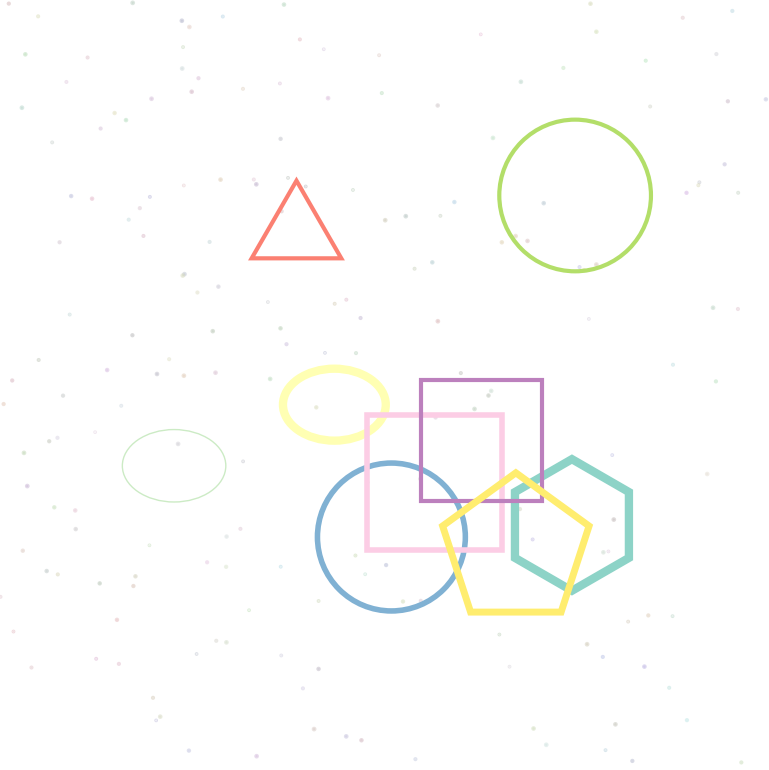[{"shape": "hexagon", "thickness": 3, "radius": 0.43, "center": [0.743, 0.318]}, {"shape": "oval", "thickness": 3, "radius": 0.33, "center": [0.434, 0.474]}, {"shape": "triangle", "thickness": 1.5, "radius": 0.34, "center": [0.385, 0.698]}, {"shape": "circle", "thickness": 2, "radius": 0.48, "center": [0.508, 0.303]}, {"shape": "circle", "thickness": 1.5, "radius": 0.49, "center": [0.747, 0.746]}, {"shape": "square", "thickness": 2, "radius": 0.44, "center": [0.564, 0.373]}, {"shape": "square", "thickness": 1.5, "radius": 0.39, "center": [0.625, 0.428]}, {"shape": "oval", "thickness": 0.5, "radius": 0.34, "center": [0.226, 0.395]}, {"shape": "pentagon", "thickness": 2.5, "radius": 0.5, "center": [0.67, 0.286]}]